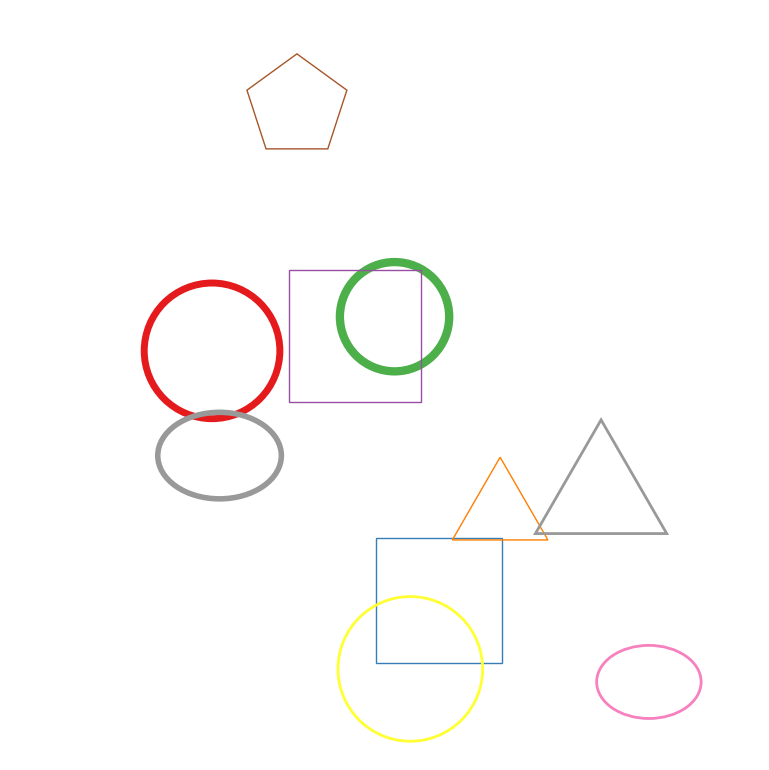[{"shape": "circle", "thickness": 2.5, "radius": 0.44, "center": [0.275, 0.544]}, {"shape": "square", "thickness": 0.5, "radius": 0.41, "center": [0.57, 0.22]}, {"shape": "circle", "thickness": 3, "radius": 0.35, "center": [0.512, 0.589]}, {"shape": "square", "thickness": 0.5, "radius": 0.43, "center": [0.461, 0.564]}, {"shape": "triangle", "thickness": 0.5, "radius": 0.36, "center": [0.65, 0.335]}, {"shape": "circle", "thickness": 1, "radius": 0.47, "center": [0.533, 0.131]}, {"shape": "pentagon", "thickness": 0.5, "radius": 0.34, "center": [0.386, 0.862]}, {"shape": "oval", "thickness": 1, "radius": 0.34, "center": [0.843, 0.114]}, {"shape": "oval", "thickness": 2, "radius": 0.4, "center": [0.285, 0.408]}, {"shape": "triangle", "thickness": 1, "radius": 0.49, "center": [0.781, 0.356]}]